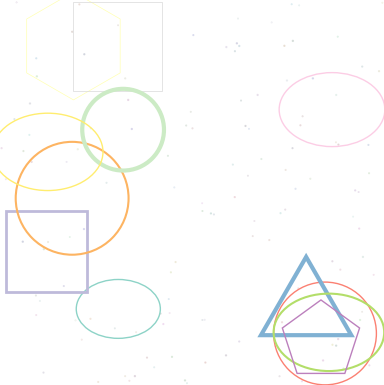[{"shape": "oval", "thickness": 1, "radius": 0.55, "center": [0.307, 0.198]}, {"shape": "hexagon", "thickness": 0.5, "radius": 0.7, "center": [0.191, 0.881]}, {"shape": "square", "thickness": 2, "radius": 0.53, "center": [0.12, 0.347]}, {"shape": "circle", "thickness": 1, "radius": 0.67, "center": [0.844, 0.134]}, {"shape": "triangle", "thickness": 3, "radius": 0.68, "center": [0.795, 0.197]}, {"shape": "circle", "thickness": 1.5, "radius": 0.73, "center": [0.187, 0.485]}, {"shape": "oval", "thickness": 1.5, "radius": 0.72, "center": [0.854, 0.137]}, {"shape": "oval", "thickness": 1, "radius": 0.69, "center": [0.862, 0.715]}, {"shape": "square", "thickness": 0.5, "radius": 0.58, "center": [0.306, 0.88]}, {"shape": "pentagon", "thickness": 1, "radius": 0.53, "center": [0.834, 0.115]}, {"shape": "circle", "thickness": 3, "radius": 0.53, "center": [0.32, 0.663]}, {"shape": "oval", "thickness": 1, "radius": 0.72, "center": [0.124, 0.606]}]